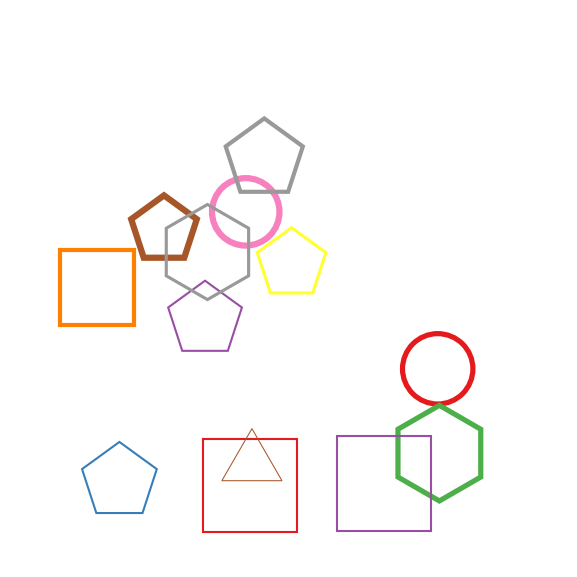[{"shape": "circle", "thickness": 2.5, "radius": 0.3, "center": [0.758, 0.36]}, {"shape": "square", "thickness": 1, "radius": 0.4, "center": [0.433, 0.158]}, {"shape": "pentagon", "thickness": 1, "radius": 0.34, "center": [0.207, 0.166]}, {"shape": "hexagon", "thickness": 2.5, "radius": 0.41, "center": [0.761, 0.214]}, {"shape": "square", "thickness": 1, "radius": 0.41, "center": [0.665, 0.162]}, {"shape": "pentagon", "thickness": 1, "radius": 0.34, "center": [0.355, 0.446]}, {"shape": "square", "thickness": 2, "radius": 0.32, "center": [0.168, 0.501]}, {"shape": "pentagon", "thickness": 1.5, "radius": 0.31, "center": [0.505, 0.542]}, {"shape": "pentagon", "thickness": 3, "radius": 0.3, "center": [0.284, 0.601]}, {"shape": "triangle", "thickness": 0.5, "radius": 0.3, "center": [0.436, 0.197]}, {"shape": "circle", "thickness": 3, "radius": 0.29, "center": [0.426, 0.632]}, {"shape": "hexagon", "thickness": 1.5, "radius": 0.41, "center": [0.359, 0.563]}, {"shape": "pentagon", "thickness": 2, "radius": 0.35, "center": [0.458, 0.724]}]